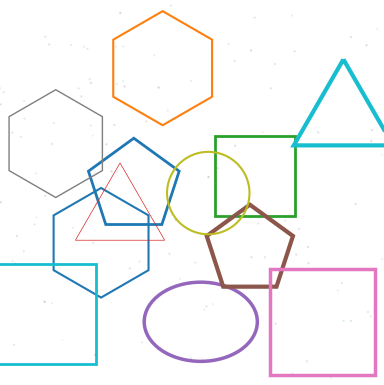[{"shape": "pentagon", "thickness": 2, "radius": 0.62, "center": [0.348, 0.517]}, {"shape": "hexagon", "thickness": 1.5, "radius": 0.71, "center": [0.263, 0.369]}, {"shape": "hexagon", "thickness": 1.5, "radius": 0.74, "center": [0.423, 0.823]}, {"shape": "square", "thickness": 2, "radius": 0.52, "center": [0.662, 0.542]}, {"shape": "triangle", "thickness": 0.5, "radius": 0.67, "center": [0.312, 0.443]}, {"shape": "oval", "thickness": 2.5, "radius": 0.73, "center": [0.521, 0.164]}, {"shape": "pentagon", "thickness": 3, "radius": 0.59, "center": [0.649, 0.351]}, {"shape": "square", "thickness": 2.5, "radius": 0.69, "center": [0.838, 0.163]}, {"shape": "hexagon", "thickness": 1, "radius": 0.7, "center": [0.145, 0.627]}, {"shape": "circle", "thickness": 1.5, "radius": 0.54, "center": [0.541, 0.499]}, {"shape": "square", "thickness": 2, "radius": 0.65, "center": [0.12, 0.185]}, {"shape": "triangle", "thickness": 3, "radius": 0.74, "center": [0.892, 0.697]}]